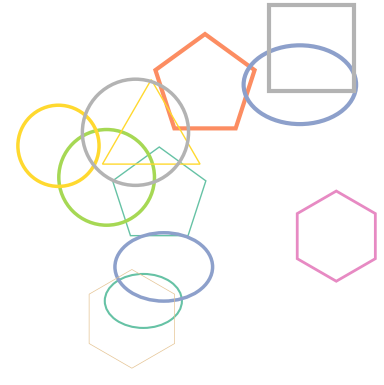[{"shape": "oval", "thickness": 1.5, "radius": 0.5, "center": [0.372, 0.218]}, {"shape": "pentagon", "thickness": 1, "radius": 0.64, "center": [0.414, 0.491]}, {"shape": "pentagon", "thickness": 3, "radius": 0.68, "center": [0.532, 0.776]}, {"shape": "oval", "thickness": 3, "radius": 0.73, "center": [0.779, 0.78]}, {"shape": "oval", "thickness": 2.5, "radius": 0.63, "center": [0.425, 0.307]}, {"shape": "hexagon", "thickness": 2, "radius": 0.59, "center": [0.873, 0.387]}, {"shape": "circle", "thickness": 2.5, "radius": 0.62, "center": [0.277, 0.539]}, {"shape": "circle", "thickness": 2.5, "radius": 0.53, "center": [0.152, 0.621]}, {"shape": "triangle", "thickness": 1, "radius": 0.73, "center": [0.393, 0.647]}, {"shape": "hexagon", "thickness": 0.5, "radius": 0.64, "center": [0.343, 0.172]}, {"shape": "circle", "thickness": 2.5, "radius": 0.69, "center": [0.352, 0.656]}, {"shape": "square", "thickness": 3, "radius": 0.56, "center": [0.809, 0.876]}]